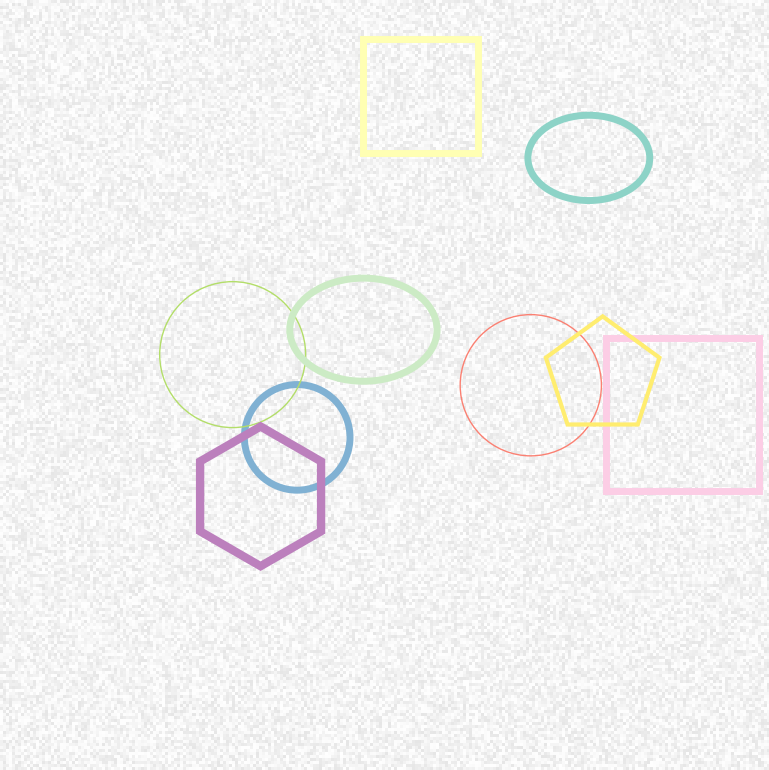[{"shape": "oval", "thickness": 2.5, "radius": 0.4, "center": [0.765, 0.795]}, {"shape": "square", "thickness": 2.5, "radius": 0.37, "center": [0.546, 0.875]}, {"shape": "circle", "thickness": 0.5, "radius": 0.46, "center": [0.689, 0.5]}, {"shape": "circle", "thickness": 2.5, "radius": 0.34, "center": [0.386, 0.432]}, {"shape": "circle", "thickness": 0.5, "radius": 0.47, "center": [0.302, 0.539]}, {"shape": "square", "thickness": 2.5, "radius": 0.5, "center": [0.887, 0.462]}, {"shape": "hexagon", "thickness": 3, "radius": 0.45, "center": [0.338, 0.355]}, {"shape": "oval", "thickness": 2.5, "radius": 0.48, "center": [0.472, 0.572]}, {"shape": "pentagon", "thickness": 1.5, "radius": 0.39, "center": [0.783, 0.511]}]